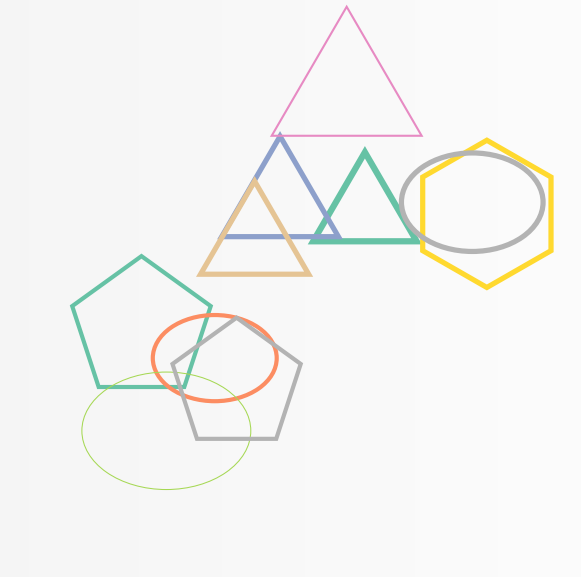[{"shape": "pentagon", "thickness": 2, "radius": 0.63, "center": [0.243, 0.43]}, {"shape": "triangle", "thickness": 3, "radius": 0.51, "center": [0.628, 0.633]}, {"shape": "oval", "thickness": 2, "radius": 0.53, "center": [0.369, 0.379]}, {"shape": "triangle", "thickness": 2.5, "radius": 0.58, "center": [0.482, 0.647]}, {"shape": "triangle", "thickness": 1, "radius": 0.74, "center": [0.596, 0.839]}, {"shape": "oval", "thickness": 0.5, "radius": 0.73, "center": [0.286, 0.253]}, {"shape": "hexagon", "thickness": 2.5, "radius": 0.64, "center": [0.838, 0.629]}, {"shape": "triangle", "thickness": 2.5, "radius": 0.54, "center": [0.438, 0.578]}, {"shape": "pentagon", "thickness": 2, "radius": 0.58, "center": [0.407, 0.333]}, {"shape": "oval", "thickness": 2.5, "radius": 0.61, "center": [0.812, 0.649]}]